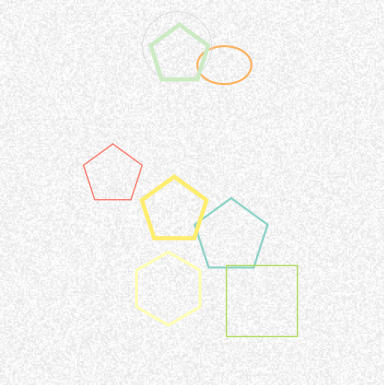[{"shape": "pentagon", "thickness": 1.5, "radius": 0.5, "center": [0.6, 0.386]}, {"shape": "hexagon", "thickness": 2, "radius": 0.48, "center": [0.437, 0.25]}, {"shape": "pentagon", "thickness": 1, "radius": 0.4, "center": [0.293, 0.546]}, {"shape": "oval", "thickness": 1.5, "radius": 0.35, "center": [0.583, 0.831]}, {"shape": "square", "thickness": 1, "radius": 0.47, "center": [0.679, 0.219]}, {"shape": "circle", "thickness": 0.5, "radius": 0.45, "center": [0.46, 0.88]}, {"shape": "pentagon", "thickness": 3, "radius": 0.39, "center": [0.466, 0.857]}, {"shape": "pentagon", "thickness": 3, "radius": 0.44, "center": [0.453, 0.453]}]